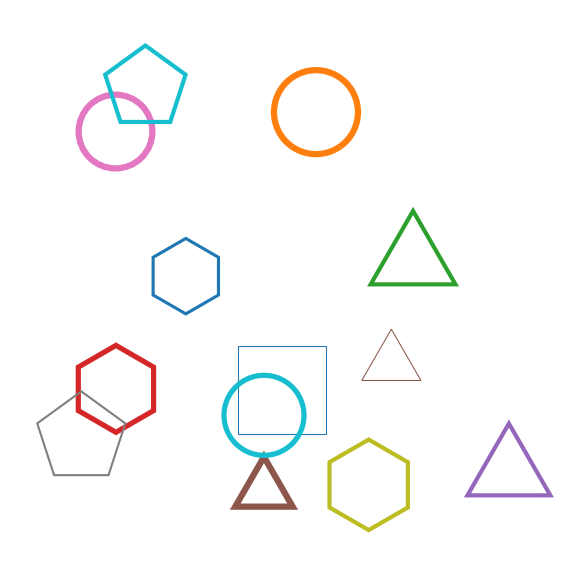[{"shape": "square", "thickness": 0.5, "radius": 0.38, "center": [0.488, 0.323]}, {"shape": "hexagon", "thickness": 1.5, "radius": 0.33, "center": [0.322, 0.521]}, {"shape": "circle", "thickness": 3, "radius": 0.36, "center": [0.547, 0.805]}, {"shape": "triangle", "thickness": 2, "radius": 0.42, "center": [0.715, 0.549]}, {"shape": "hexagon", "thickness": 2.5, "radius": 0.38, "center": [0.201, 0.326]}, {"shape": "triangle", "thickness": 2, "radius": 0.41, "center": [0.881, 0.183]}, {"shape": "triangle", "thickness": 3, "radius": 0.29, "center": [0.457, 0.151]}, {"shape": "triangle", "thickness": 0.5, "radius": 0.3, "center": [0.678, 0.37]}, {"shape": "circle", "thickness": 3, "radius": 0.32, "center": [0.2, 0.771]}, {"shape": "pentagon", "thickness": 1, "radius": 0.4, "center": [0.141, 0.241]}, {"shape": "hexagon", "thickness": 2, "radius": 0.39, "center": [0.638, 0.16]}, {"shape": "circle", "thickness": 2.5, "radius": 0.35, "center": [0.457, 0.28]}, {"shape": "pentagon", "thickness": 2, "radius": 0.37, "center": [0.252, 0.847]}]